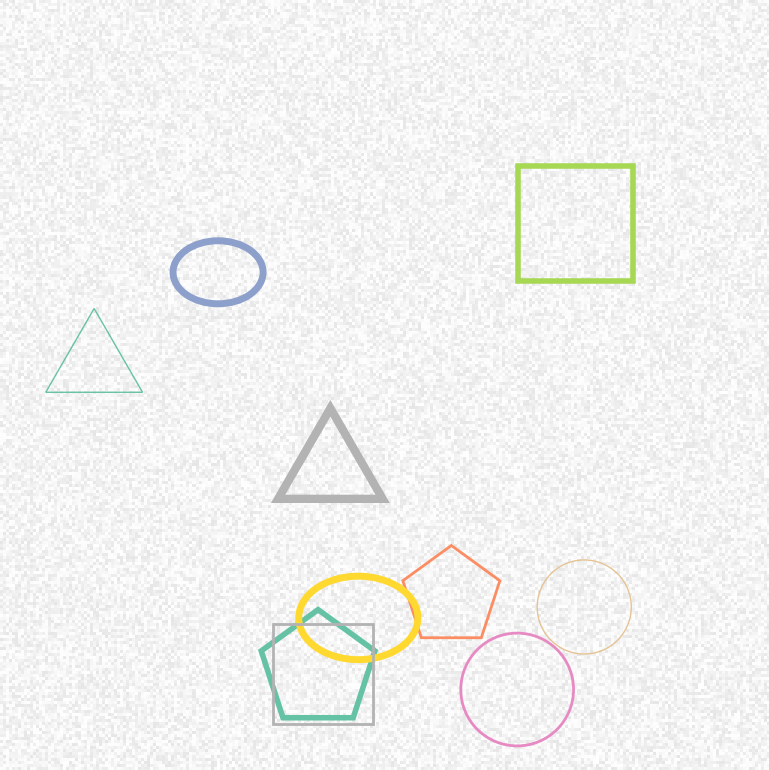[{"shape": "triangle", "thickness": 0.5, "radius": 0.36, "center": [0.122, 0.527]}, {"shape": "pentagon", "thickness": 2, "radius": 0.39, "center": [0.413, 0.131]}, {"shape": "pentagon", "thickness": 1, "radius": 0.33, "center": [0.586, 0.225]}, {"shape": "oval", "thickness": 2.5, "radius": 0.29, "center": [0.283, 0.646]}, {"shape": "circle", "thickness": 1, "radius": 0.37, "center": [0.672, 0.105]}, {"shape": "square", "thickness": 2, "radius": 0.37, "center": [0.748, 0.709]}, {"shape": "oval", "thickness": 2.5, "radius": 0.39, "center": [0.465, 0.198]}, {"shape": "circle", "thickness": 0.5, "radius": 0.31, "center": [0.759, 0.212]}, {"shape": "square", "thickness": 1, "radius": 0.33, "center": [0.419, 0.125]}, {"shape": "triangle", "thickness": 3, "radius": 0.39, "center": [0.429, 0.391]}]